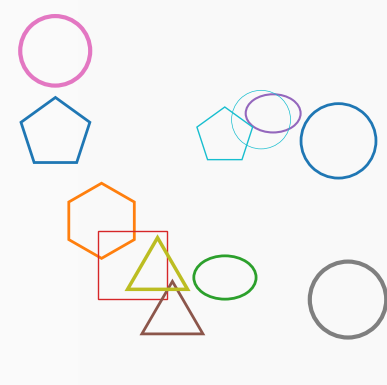[{"shape": "pentagon", "thickness": 2, "radius": 0.47, "center": [0.143, 0.653]}, {"shape": "circle", "thickness": 2, "radius": 0.48, "center": [0.874, 0.634]}, {"shape": "hexagon", "thickness": 2, "radius": 0.49, "center": [0.262, 0.427]}, {"shape": "oval", "thickness": 2, "radius": 0.4, "center": [0.581, 0.279]}, {"shape": "square", "thickness": 1, "radius": 0.44, "center": [0.343, 0.312]}, {"shape": "oval", "thickness": 1.5, "radius": 0.35, "center": [0.705, 0.706]}, {"shape": "triangle", "thickness": 2, "radius": 0.45, "center": [0.445, 0.178]}, {"shape": "circle", "thickness": 3, "radius": 0.45, "center": [0.142, 0.868]}, {"shape": "circle", "thickness": 3, "radius": 0.49, "center": [0.898, 0.222]}, {"shape": "triangle", "thickness": 2.5, "radius": 0.45, "center": [0.407, 0.293]}, {"shape": "pentagon", "thickness": 1, "radius": 0.38, "center": [0.58, 0.646]}, {"shape": "circle", "thickness": 0.5, "radius": 0.38, "center": [0.674, 0.689]}]